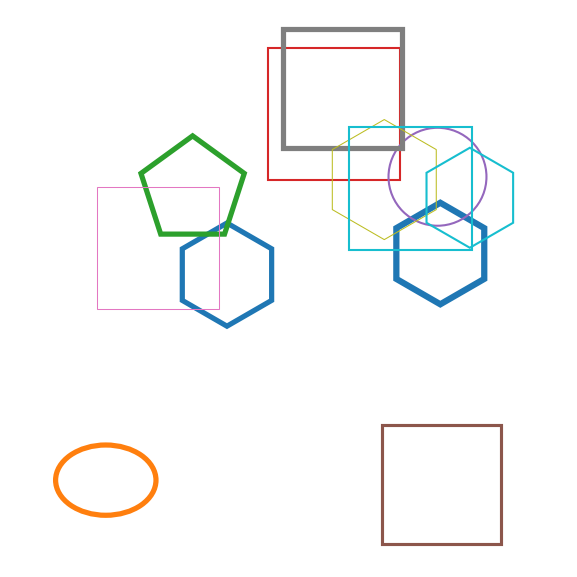[{"shape": "hexagon", "thickness": 3, "radius": 0.44, "center": [0.762, 0.56]}, {"shape": "hexagon", "thickness": 2.5, "radius": 0.45, "center": [0.393, 0.524]}, {"shape": "oval", "thickness": 2.5, "radius": 0.43, "center": [0.183, 0.168]}, {"shape": "pentagon", "thickness": 2.5, "radius": 0.47, "center": [0.334, 0.67]}, {"shape": "square", "thickness": 1, "radius": 0.57, "center": [0.578, 0.801]}, {"shape": "circle", "thickness": 1, "radius": 0.42, "center": [0.758, 0.693]}, {"shape": "square", "thickness": 1.5, "radius": 0.51, "center": [0.764, 0.16]}, {"shape": "square", "thickness": 0.5, "radius": 0.53, "center": [0.274, 0.57]}, {"shape": "square", "thickness": 2.5, "radius": 0.52, "center": [0.593, 0.845]}, {"shape": "hexagon", "thickness": 0.5, "radius": 0.52, "center": [0.665, 0.688]}, {"shape": "hexagon", "thickness": 1, "radius": 0.43, "center": [0.814, 0.657]}, {"shape": "square", "thickness": 1, "radius": 0.53, "center": [0.711, 0.673]}]